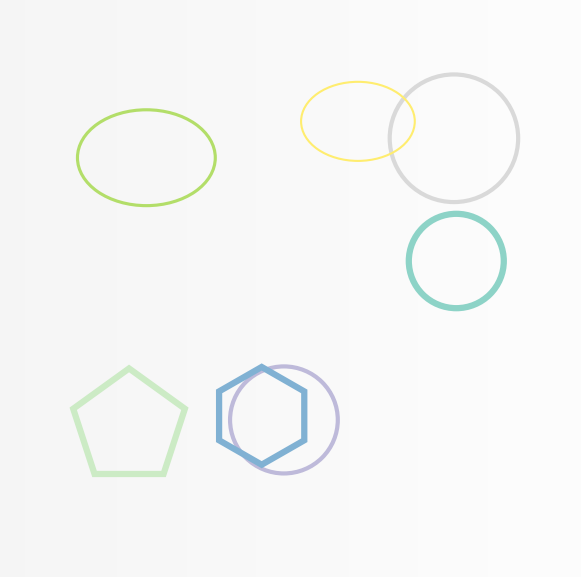[{"shape": "circle", "thickness": 3, "radius": 0.41, "center": [0.785, 0.547]}, {"shape": "circle", "thickness": 2, "radius": 0.46, "center": [0.488, 0.272]}, {"shape": "hexagon", "thickness": 3, "radius": 0.42, "center": [0.45, 0.279]}, {"shape": "oval", "thickness": 1.5, "radius": 0.59, "center": [0.252, 0.726]}, {"shape": "circle", "thickness": 2, "radius": 0.55, "center": [0.781, 0.76]}, {"shape": "pentagon", "thickness": 3, "radius": 0.51, "center": [0.222, 0.26]}, {"shape": "oval", "thickness": 1, "radius": 0.49, "center": [0.616, 0.789]}]